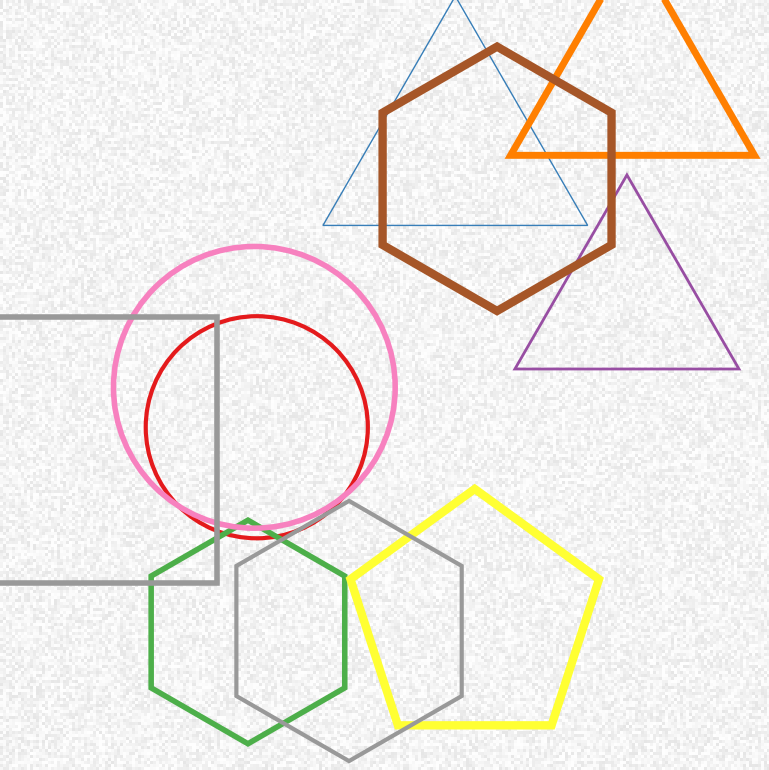[{"shape": "circle", "thickness": 1.5, "radius": 0.72, "center": [0.333, 0.445]}, {"shape": "triangle", "thickness": 0.5, "radius": 0.99, "center": [0.591, 0.806]}, {"shape": "hexagon", "thickness": 2, "radius": 0.73, "center": [0.322, 0.179]}, {"shape": "triangle", "thickness": 1, "radius": 0.84, "center": [0.814, 0.605]}, {"shape": "triangle", "thickness": 2.5, "radius": 0.91, "center": [0.821, 0.89]}, {"shape": "pentagon", "thickness": 3, "radius": 0.85, "center": [0.617, 0.195]}, {"shape": "hexagon", "thickness": 3, "radius": 0.86, "center": [0.646, 0.768]}, {"shape": "circle", "thickness": 2, "radius": 0.91, "center": [0.33, 0.497]}, {"shape": "square", "thickness": 2, "radius": 0.86, "center": [0.11, 0.416]}, {"shape": "hexagon", "thickness": 1.5, "radius": 0.84, "center": [0.453, 0.181]}]